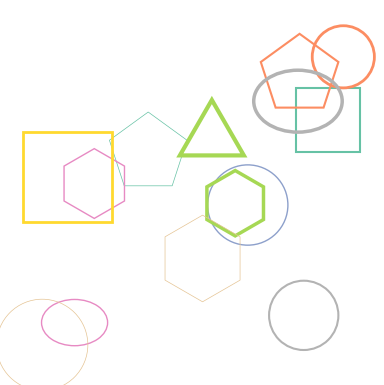[{"shape": "pentagon", "thickness": 0.5, "radius": 0.53, "center": [0.385, 0.603]}, {"shape": "square", "thickness": 1.5, "radius": 0.42, "center": [0.852, 0.687]}, {"shape": "circle", "thickness": 2, "radius": 0.4, "center": [0.892, 0.852]}, {"shape": "pentagon", "thickness": 1.5, "radius": 0.53, "center": [0.778, 0.806]}, {"shape": "circle", "thickness": 1, "radius": 0.52, "center": [0.644, 0.467]}, {"shape": "oval", "thickness": 1, "radius": 0.43, "center": [0.194, 0.162]}, {"shape": "hexagon", "thickness": 1, "radius": 0.45, "center": [0.245, 0.523]}, {"shape": "hexagon", "thickness": 2.5, "radius": 0.42, "center": [0.611, 0.472]}, {"shape": "triangle", "thickness": 3, "radius": 0.48, "center": [0.55, 0.644]}, {"shape": "square", "thickness": 2, "radius": 0.58, "center": [0.175, 0.539]}, {"shape": "circle", "thickness": 0.5, "radius": 0.59, "center": [0.11, 0.104]}, {"shape": "hexagon", "thickness": 0.5, "radius": 0.56, "center": [0.526, 0.329]}, {"shape": "circle", "thickness": 1.5, "radius": 0.45, "center": [0.789, 0.181]}, {"shape": "oval", "thickness": 2.5, "radius": 0.57, "center": [0.774, 0.737]}]